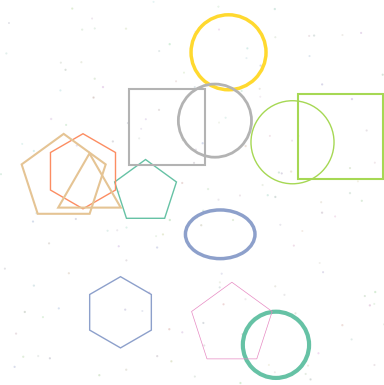[{"shape": "circle", "thickness": 3, "radius": 0.43, "center": [0.717, 0.104]}, {"shape": "pentagon", "thickness": 1, "radius": 0.42, "center": [0.378, 0.501]}, {"shape": "hexagon", "thickness": 1, "radius": 0.49, "center": [0.216, 0.555]}, {"shape": "hexagon", "thickness": 1, "radius": 0.46, "center": [0.313, 0.189]}, {"shape": "oval", "thickness": 2.5, "radius": 0.45, "center": [0.572, 0.391]}, {"shape": "pentagon", "thickness": 0.5, "radius": 0.55, "center": [0.602, 0.157]}, {"shape": "circle", "thickness": 1, "radius": 0.54, "center": [0.76, 0.631]}, {"shape": "square", "thickness": 1.5, "radius": 0.55, "center": [0.884, 0.645]}, {"shape": "circle", "thickness": 2.5, "radius": 0.49, "center": [0.594, 0.864]}, {"shape": "triangle", "thickness": 1.5, "radius": 0.47, "center": [0.232, 0.508]}, {"shape": "pentagon", "thickness": 1.5, "radius": 0.57, "center": [0.165, 0.538]}, {"shape": "circle", "thickness": 2, "radius": 0.47, "center": [0.558, 0.687]}, {"shape": "square", "thickness": 1.5, "radius": 0.49, "center": [0.433, 0.671]}]